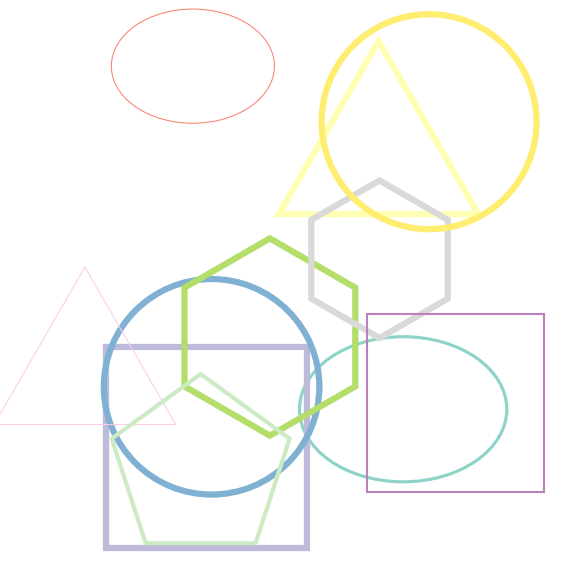[{"shape": "oval", "thickness": 1.5, "radius": 0.9, "center": [0.698, 0.29]}, {"shape": "triangle", "thickness": 3, "radius": 1.0, "center": [0.656, 0.728]}, {"shape": "square", "thickness": 3, "radius": 0.87, "center": [0.357, 0.224]}, {"shape": "oval", "thickness": 0.5, "radius": 0.71, "center": [0.334, 0.885]}, {"shape": "circle", "thickness": 3, "radius": 0.93, "center": [0.366, 0.329]}, {"shape": "hexagon", "thickness": 3, "radius": 0.85, "center": [0.467, 0.416]}, {"shape": "triangle", "thickness": 0.5, "radius": 0.91, "center": [0.147, 0.355]}, {"shape": "hexagon", "thickness": 3, "radius": 0.68, "center": [0.657, 0.55]}, {"shape": "square", "thickness": 1, "radius": 0.77, "center": [0.789, 0.301]}, {"shape": "pentagon", "thickness": 2, "radius": 0.81, "center": [0.347, 0.189]}, {"shape": "circle", "thickness": 3, "radius": 0.93, "center": [0.743, 0.788]}]